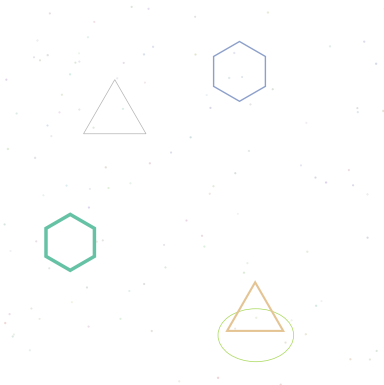[{"shape": "hexagon", "thickness": 2.5, "radius": 0.36, "center": [0.182, 0.371]}, {"shape": "hexagon", "thickness": 1, "radius": 0.39, "center": [0.622, 0.815]}, {"shape": "oval", "thickness": 0.5, "radius": 0.49, "center": [0.665, 0.129]}, {"shape": "triangle", "thickness": 1.5, "radius": 0.42, "center": [0.663, 0.183]}, {"shape": "triangle", "thickness": 0.5, "radius": 0.47, "center": [0.298, 0.699]}]